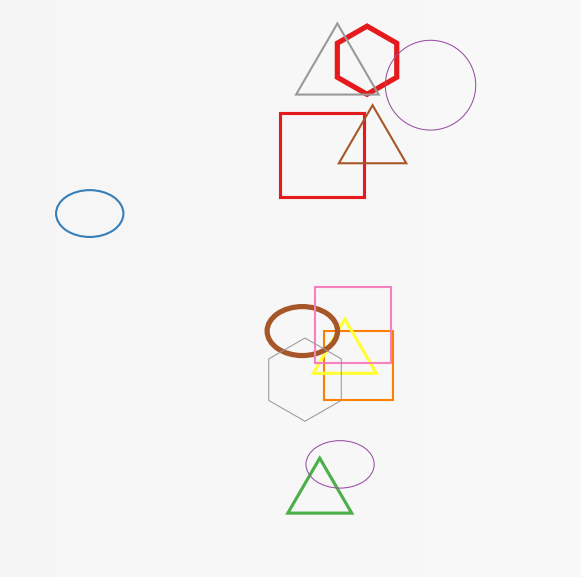[{"shape": "hexagon", "thickness": 2.5, "radius": 0.3, "center": [0.631, 0.895]}, {"shape": "square", "thickness": 1.5, "radius": 0.36, "center": [0.554, 0.73]}, {"shape": "oval", "thickness": 1, "radius": 0.29, "center": [0.154, 0.629]}, {"shape": "triangle", "thickness": 1.5, "radius": 0.32, "center": [0.55, 0.142]}, {"shape": "circle", "thickness": 0.5, "radius": 0.39, "center": [0.741, 0.852]}, {"shape": "oval", "thickness": 0.5, "radius": 0.29, "center": [0.585, 0.195]}, {"shape": "square", "thickness": 1, "radius": 0.3, "center": [0.616, 0.367]}, {"shape": "triangle", "thickness": 1.5, "radius": 0.31, "center": [0.593, 0.384]}, {"shape": "oval", "thickness": 2.5, "radius": 0.3, "center": [0.52, 0.426]}, {"shape": "triangle", "thickness": 1, "radius": 0.33, "center": [0.641, 0.75]}, {"shape": "square", "thickness": 1, "radius": 0.33, "center": [0.607, 0.437]}, {"shape": "triangle", "thickness": 1, "radius": 0.41, "center": [0.58, 0.876]}, {"shape": "hexagon", "thickness": 0.5, "radius": 0.36, "center": [0.525, 0.342]}]